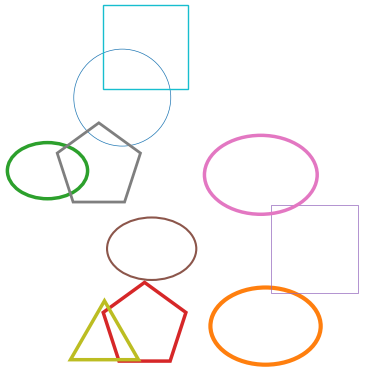[{"shape": "circle", "thickness": 0.5, "radius": 0.63, "center": [0.318, 0.746]}, {"shape": "oval", "thickness": 3, "radius": 0.72, "center": [0.69, 0.153]}, {"shape": "oval", "thickness": 2.5, "radius": 0.52, "center": [0.123, 0.557]}, {"shape": "pentagon", "thickness": 2.5, "radius": 0.56, "center": [0.375, 0.153]}, {"shape": "square", "thickness": 0.5, "radius": 0.57, "center": [0.816, 0.354]}, {"shape": "oval", "thickness": 1.5, "radius": 0.58, "center": [0.394, 0.354]}, {"shape": "oval", "thickness": 2.5, "radius": 0.73, "center": [0.677, 0.546]}, {"shape": "pentagon", "thickness": 2, "radius": 0.57, "center": [0.257, 0.567]}, {"shape": "triangle", "thickness": 2.5, "radius": 0.51, "center": [0.271, 0.117]}, {"shape": "square", "thickness": 1, "radius": 0.55, "center": [0.377, 0.878]}]